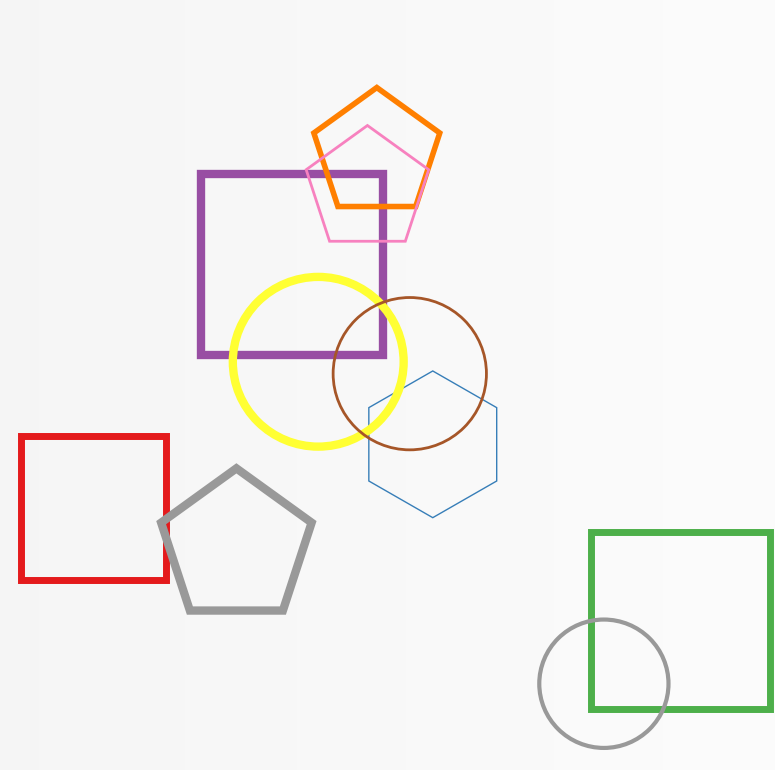[{"shape": "square", "thickness": 2.5, "radius": 0.47, "center": [0.121, 0.34]}, {"shape": "hexagon", "thickness": 0.5, "radius": 0.48, "center": [0.558, 0.423]}, {"shape": "square", "thickness": 2.5, "radius": 0.58, "center": [0.878, 0.194]}, {"shape": "square", "thickness": 3, "radius": 0.59, "center": [0.377, 0.657]}, {"shape": "pentagon", "thickness": 2, "radius": 0.43, "center": [0.486, 0.801]}, {"shape": "circle", "thickness": 3, "radius": 0.55, "center": [0.411, 0.53]}, {"shape": "circle", "thickness": 1, "radius": 0.49, "center": [0.529, 0.515]}, {"shape": "pentagon", "thickness": 1, "radius": 0.42, "center": [0.474, 0.754]}, {"shape": "pentagon", "thickness": 3, "radius": 0.51, "center": [0.305, 0.29]}, {"shape": "circle", "thickness": 1.5, "radius": 0.42, "center": [0.779, 0.112]}]